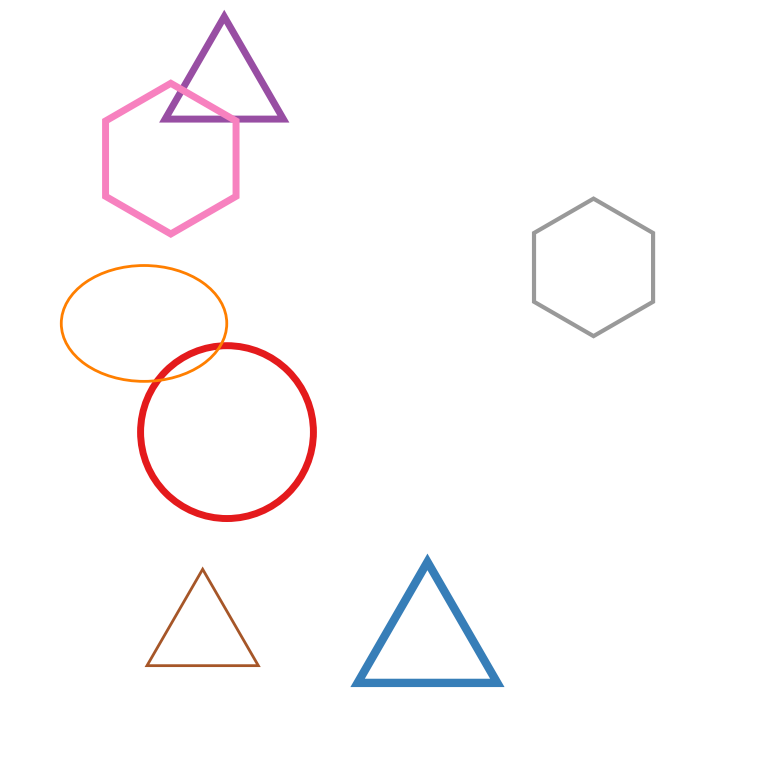[{"shape": "circle", "thickness": 2.5, "radius": 0.56, "center": [0.295, 0.439]}, {"shape": "triangle", "thickness": 3, "radius": 0.52, "center": [0.555, 0.166]}, {"shape": "triangle", "thickness": 2.5, "radius": 0.44, "center": [0.291, 0.89]}, {"shape": "oval", "thickness": 1, "radius": 0.54, "center": [0.187, 0.58]}, {"shape": "triangle", "thickness": 1, "radius": 0.42, "center": [0.263, 0.177]}, {"shape": "hexagon", "thickness": 2.5, "radius": 0.49, "center": [0.222, 0.794]}, {"shape": "hexagon", "thickness": 1.5, "radius": 0.45, "center": [0.771, 0.653]}]